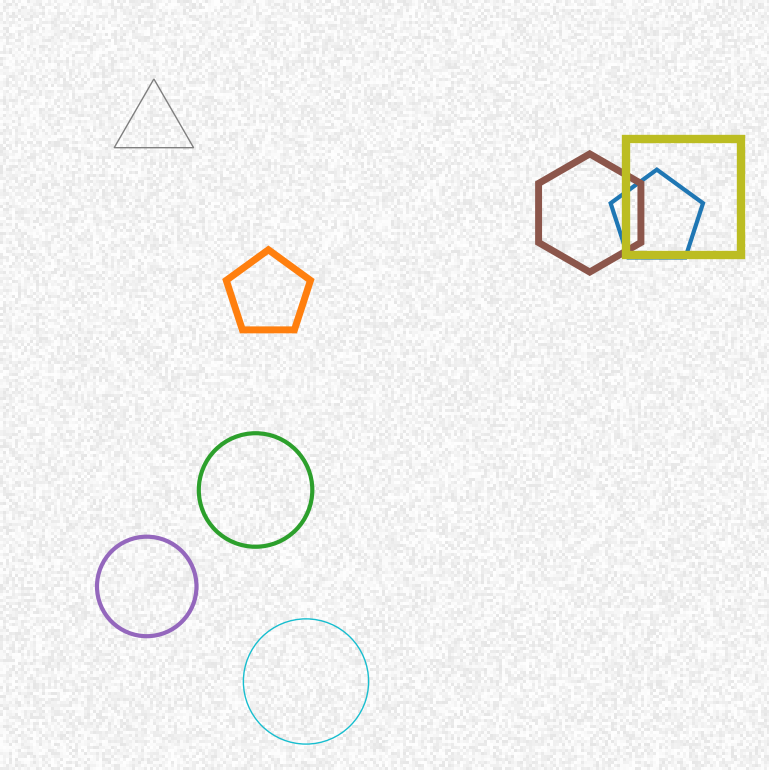[{"shape": "pentagon", "thickness": 1.5, "radius": 0.32, "center": [0.853, 0.717]}, {"shape": "pentagon", "thickness": 2.5, "radius": 0.29, "center": [0.349, 0.618]}, {"shape": "circle", "thickness": 1.5, "radius": 0.37, "center": [0.332, 0.364]}, {"shape": "circle", "thickness": 1.5, "radius": 0.32, "center": [0.191, 0.238]}, {"shape": "hexagon", "thickness": 2.5, "radius": 0.38, "center": [0.766, 0.723]}, {"shape": "triangle", "thickness": 0.5, "radius": 0.3, "center": [0.2, 0.838]}, {"shape": "square", "thickness": 3, "radius": 0.38, "center": [0.888, 0.744]}, {"shape": "circle", "thickness": 0.5, "radius": 0.41, "center": [0.397, 0.115]}]